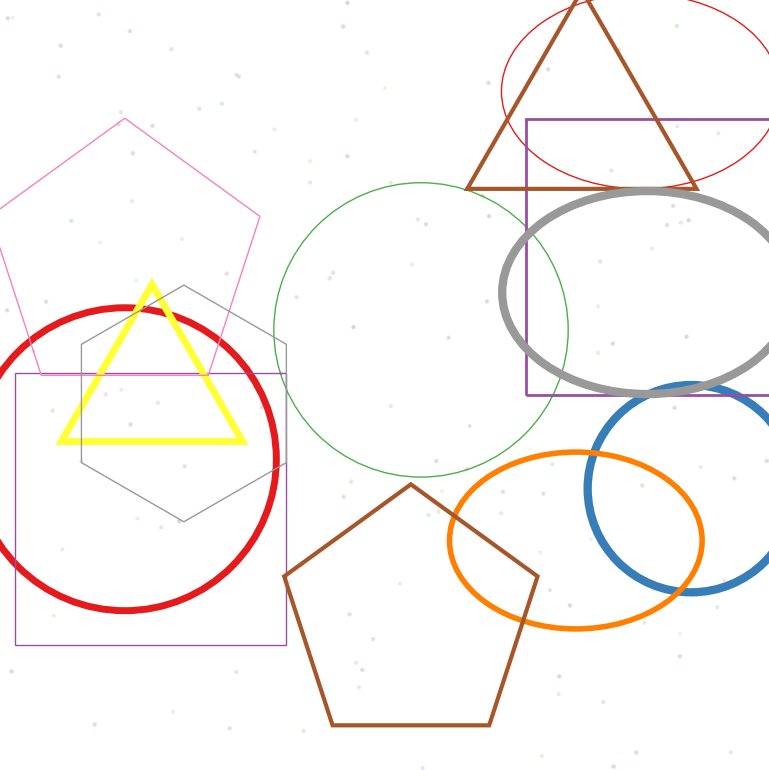[{"shape": "oval", "thickness": 0.5, "radius": 0.9, "center": [0.832, 0.881]}, {"shape": "circle", "thickness": 2.5, "radius": 0.98, "center": [0.162, 0.404]}, {"shape": "circle", "thickness": 3, "radius": 0.67, "center": [0.898, 0.365]}, {"shape": "circle", "thickness": 0.5, "radius": 0.96, "center": [0.547, 0.572]}, {"shape": "square", "thickness": 1, "radius": 0.9, "center": [0.863, 0.666]}, {"shape": "square", "thickness": 0.5, "radius": 0.88, "center": [0.195, 0.339]}, {"shape": "oval", "thickness": 2, "radius": 0.82, "center": [0.748, 0.298]}, {"shape": "triangle", "thickness": 2.5, "radius": 0.68, "center": [0.197, 0.495]}, {"shape": "triangle", "thickness": 1.5, "radius": 0.86, "center": [0.756, 0.841]}, {"shape": "pentagon", "thickness": 1.5, "radius": 0.87, "center": [0.534, 0.198]}, {"shape": "pentagon", "thickness": 0.5, "radius": 0.92, "center": [0.162, 0.662]}, {"shape": "oval", "thickness": 3, "radius": 0.94, "center": [0.841, 0.62]}, {"shape": "hexagon", "thickness": 0.5, "radius": 0.77, "center": [0.239, 0.476]}]